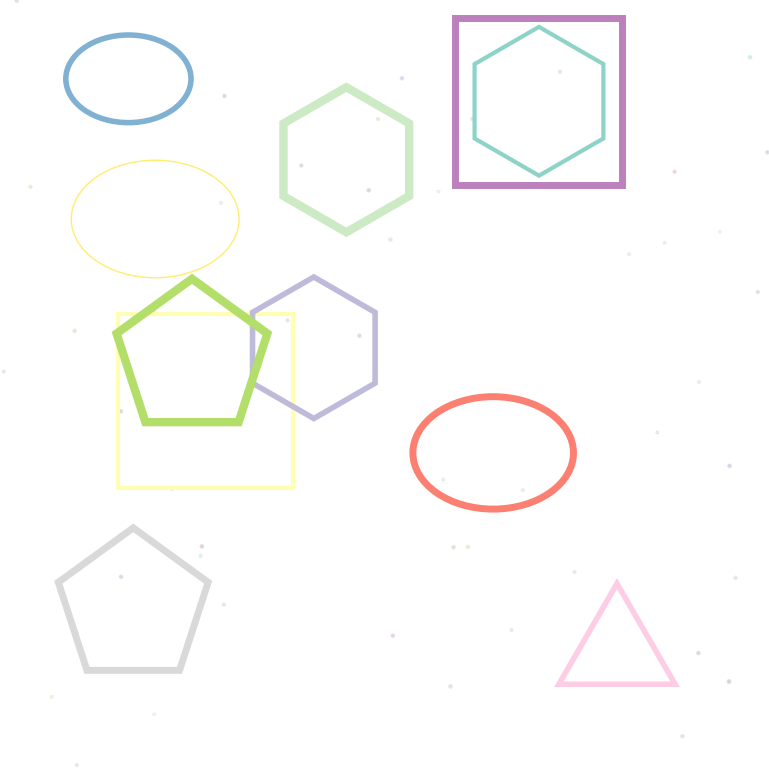[{"shape": "hexagon", "thickness": 1.5, "radius": 0.48, "center": [0.7, 0.868]}, {"shape": "square", "thickness": 1.5, "radius": 0.57, "center": [0.267, 0.479]}, {"shape": "hexagon", "thickness": 2, "radius": 0.46, "center": [0.408, 0.548]}, {"shape": "oval", "thickness": 2.5, "radius": 0.52, "center": [0.641, 0.412]}, {"shape": "oval", "thickness": 2, "radius": 0.41, "center": [0.167, 0.898]}, {"shape": "pentagon", "thickness": 3, "radius": 0.51, "center": [0.249, 0.535]}, {"shape": "triangle", "thickness": 2, "radius": 0.44, "center": [0.801, 0.155]}, {"shape": "pentagon", "thickness": 2.5, "radius": 0.51, "center": [0.173, 0.212]}, {"shape": "square", "thickness": 2.5, "radius": 0.54, "center": [0.7, 0.868]}, {"shape": "hexagon", "thickness": 3, "radius": 0.47, "center": [0.45, 0.793]}, {"shape": "oval", "thickness": 0.5, "radius": 0.54, "center": [0.202, 0.716]}]